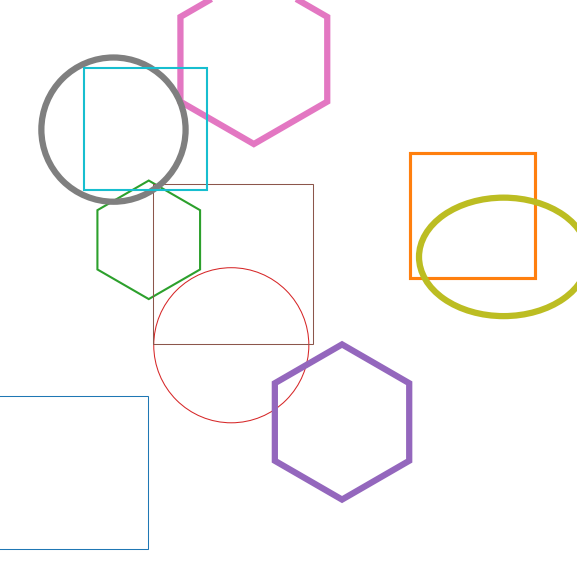[{"shape": "square", "thickness": 0.5, "radius": 0.66, "center": [0.124, 0.181]}, {"shape": "square", "thickness": 1.5, "radius": 0.54, "center": [0.818, 0.626]}, {"shape": "hexagon", "thickness": 1, "radius": 0.51, "center": [0.258, 0.584]}, {"shape": "circle", "thickness": 0.5, "radius": 0.67, "center": [0.401, 0.401]}, {"shape": "hexagon", "thickness": 3, "radius": 0.67, "center": [0.592, 0.268]}, {"shape": "square", "thickness": 0.5, "radius": 0.69, "center": [0.404, 0.542]}, {"shape": "hexagon", "thickness": 3, "radius": 0.73, "center": [0.44, 0.897]}, {"shape": "circle", "thickness": 3, "radius": 0.62, "center": [0.196, 0.775]}, {"shape": "oval", "thickness": 3, "radius": 0.73, "center": [0.872, 0.554]}, {"shape": "square", "thickness": 1, "radius": 0.53, "center": [0.252, 0.776]}]